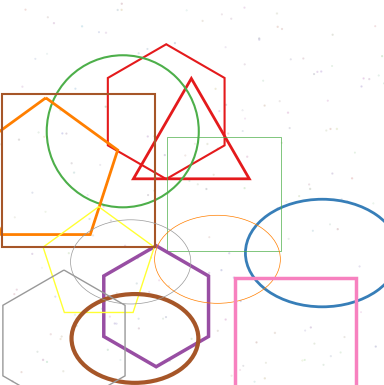[{"shape": "hexagon", "thickness": 1.5, "radius": 0.88, "center": [0.432, 0.71]}, {"shape": "triangle", "thickness": 2, "radius": 0.87, "center": [0.497, 0.622]}, {"shape": "oval", "thickness": 2, "radius": 1.0, "center": [0.837, 0.343]}, {"shape": "square", "thickness": 0.5, "radius": 0.74, "center": [0.582, 0.497]}, {"shape": "circle", "thickness": 1.5, "radius": 0.99, "center": [0.319, 0.659]}, {"shape": "hexagon", "thickness": 2.5, "radius": 0.79, "center": [0.406, 0.205]}, {"shape": "pentagon", "thickness": 2, "radius": 0.98, "center": [0.119, 0.55]}, {"shape": "oval", "thickness": 0.5, "radius": 0.82, "center": [0.565, 0.326]}, {"shape": "pentagon", "thickness": 1, "radius": 0.76, "center": [0.256, 0.311]}, {"shape": "oval", "thickness": 3, "radius": 0.82, "center": [0.351, 0.121]}, {"shape": "square", "thickness": 1.5, "radius": 0.99, "center": [0.203, 0.556]}, {"shape": "square", "thickness": 2.5, "radius": 0.79, "center": [0.767, 0.122]}, {"shape": "oval", "thickness": 0.5, "radius": 0.78, "center": [0.339, 0.32]}, {"shape": "hexagon", "thickness": 1, "radius": 0.92, "center": [0.166, 0.115]}]